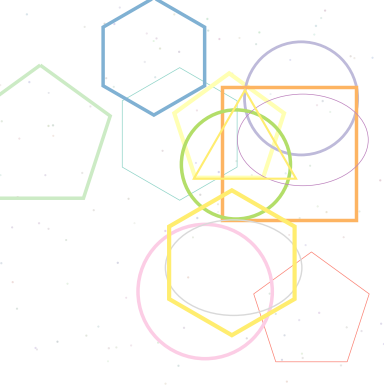[{"shape": "hexagon", "thickness": 0.5, "radius": 0.86, "center": [0.467, 0.652]}, {"shape": "pentagon", "thickness": 3, "radius": 0.75, "center": [0.595, 0.66]}, {"shape": "circle", "thickness": 2, "radius": 0.73, "center": [0.782, 0.744]}, {"shape": "pentagon", "thickness": 0.5, "radius": 0.79, "center": [0.809, 0.188]}, {"shape": "hexagon", "thickness": 2.5, "radius": 0.76, "center": [0.4, 0.853]}, {"shape": "square", "thickness": 2.5, "radius": 0.87, "center": [0.751, 0.601]}, {"shape": "circle", "thickness": 2.5, "radius": 0.71, "center": [0.613, 0.573]}, {"shape": "circle", "thickness": 2.5, "radius": 0.87, "center": [0.533, 0.243]}, {"shape": "oval", "thickness": 1, "radius": 0.89, "center": [0.607, 0.305]}, {"shape": "oval", "thickness": 0.5, "radius": 0.85, "center": [0.787, 0.637]}, {"shape": "pentagon", "thickness": 2.5, "radius": 0.96, "center": [0.104, 0.64]}, {"shape": "hexagon", "thickness": 3, "radius": 0.94, "center": [0.602, 0.317]}, {"shape": "triangle", "thickness": 1.5, "radius": 0.77, "center": [0.636, 0.612]}]